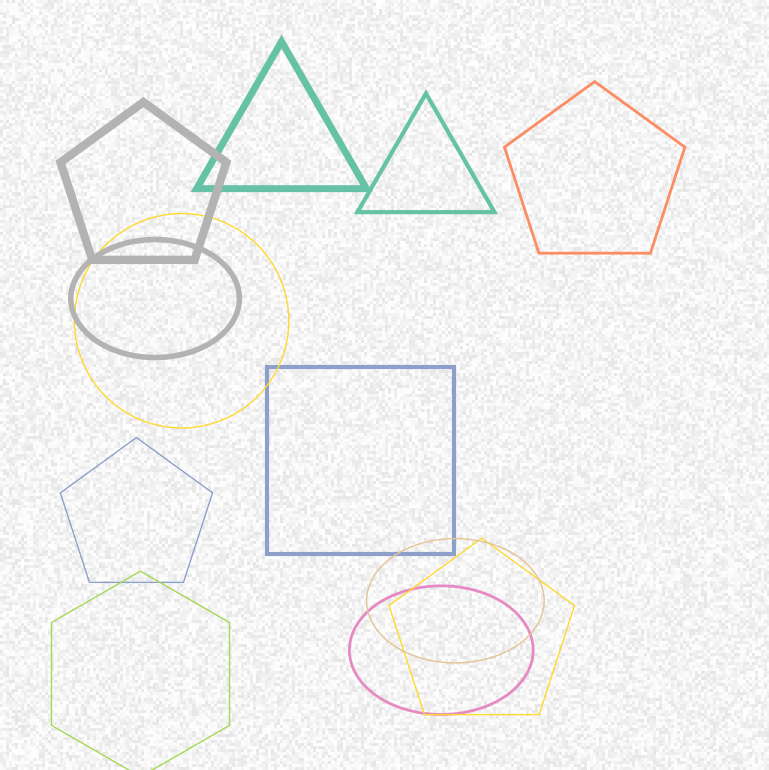[{"shape": "triangle", "thickness": 1.5, "radius": 0.51, "center": [0.553, 0.776]}, {"shape": "triangle", "thickness": 2.5, "radius": 0.64, "center": [0.366, 0.819]}, {"shape": "pentagon", "thickness": 1, "radius": 0.62, "center": [0.772, 0.771]}, {"shape": "square", "thickness": 1.5, "radius": 0.6, "center": [0.468, 0.402]}, {"shape": "pentagon", "thickness": 0.5, "radius": 0.52, "center": [0.177, 0.328]}, {"shape": "oval", "thickness": 1, "radius": 0.6, "center": [0.573, 0.156]}, {"shape": "hexagon", "thickness": 0.5, "radius": 0.67, "center": [0.182, 0.125]}, {"shape": "circle", "thickness": 0.5, "radius": 0.7, "center": [0.236, 0.583]}, {"shape": "pentagon", "thickness": 0.5, "radius": 0.63, "center": [0.626, 0.174]}, {"shape": "oval", "thickness": 0.5, "radius": 0.58, "center": [0.591, 0.22]}, {"shape": "pentagon", "thickness": 3, "radius": 0.57, "center": [0.186, 0.754]}, {"shape": "oval", "thickness": 2, "radius": 0.55, "center": [0.201, 0.612]}]